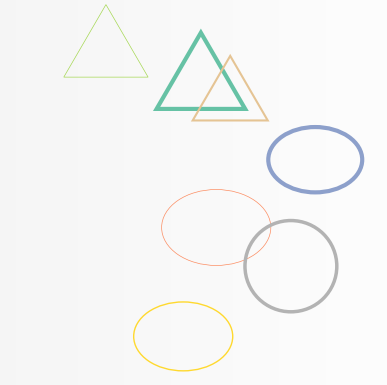[{"shape": "triangle", "thickness": 3, "radius": 0.66, "center": [0.518, 0.783]}, {"shape": "oval", "thickness": 0.5, "radius": 0.7, "center": [0.558, 0.409]}, {"shape": "oval", "thickness": 3, "radius": 0.61, "center": [0.814, 0.585]}, {"shape": "triangle", "thickness": 0.5, "radius": 0.63, "center": [0.273, 0.862]}, {"shape": "oval", "thickness": 1, "radius": 0.64, "center": [0.473, 0.126]}, {"shape": "triangle", "thickness": 1.5, "radius": 0.56, "center": [0.594, 0.743]}, {"shape": "circle", "thickness": 2.5, "radius": 0.59, "center": [0.751, 0.309]}]